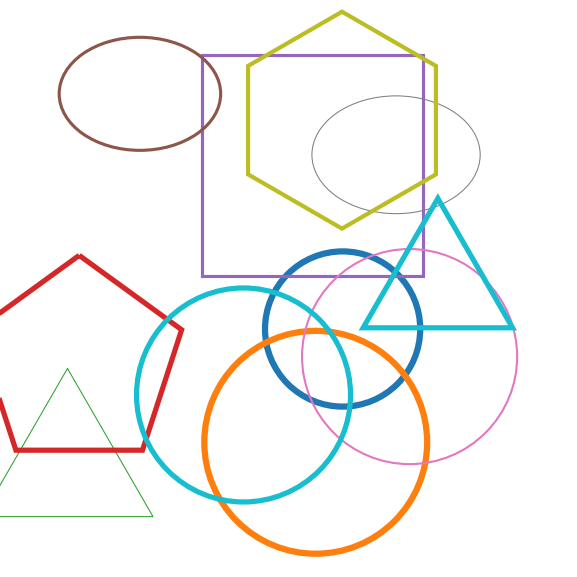[{"shape": "circle", "thickness": 3, "radius": 0.67, "center": [0.593, 0.429]}, {"shape": "circle", "thickness": 3, "radius": 0.96, "center": [0.547, 0.233]}, {"shape": "triangle", "thickness": 0.5, "radius": 0.86, "center": [0.117, 0.19]}, {"shape": "pentagon", "thickness": 2.5, "radius": 0.93, "center": [0.137, 0.37]}, {"shape": "square", "thickness": 1.5, "radius": 0.96, "center": [0.541, 0.713]}, {"shape": "oval", "thickness": 1.5, "radius": 0.7, "center": [0.242, 0.837]}, {"shape": "circle", "thickness": 1, "radius": 0.93, "center": [0.709, 0.382]}, {"shape": "oval", "thickness": 0.5, "radius": 0.73, "center": [0.686, 0.731]}, {"shape": "hexagon", "thickness": 2, "radius": 0.94, "center": [0.592, 0.791]}, {"shape": "circle", "thickness": 2.5, "radius": 0.93, "center": [0.422, 0.315]}, {"shape": "triangle", "thickness": 2.5, "radius": 0.75, "center": [0.758, 0.506]}]